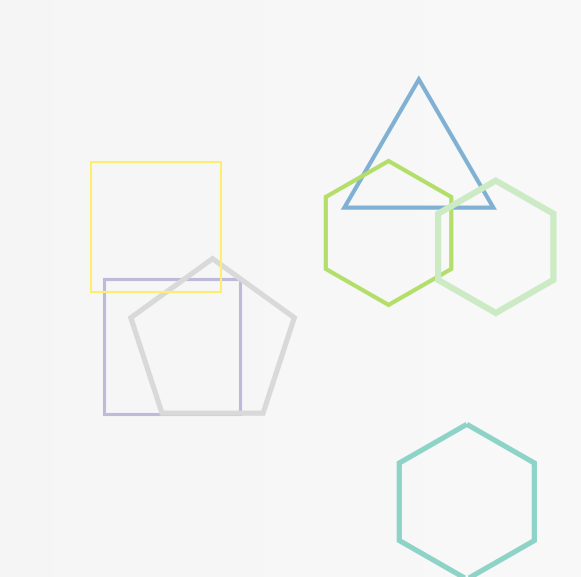[{"shape": "hexagon", "thickness": 2.5, "radius": 0.67, "center": [0.803, 0.13]}, {"shape": "square", "thickness": 1.5, "radius": 0.58, "center": [0.296, 0.4]}, {"shape": "triangle", "thickness": 2, "radius": 0.74, "center": [0.721, 0.714]}, {"shape": "hexagon", "thickness": 2, "radius": 0.62, "center": [0.668, 0.596]}, {"shape": "pentagon", "thickness": 2.5, "radius": 0.74, "center": [0.366, 0.403]}, {"shape": "hexagon", "thickness": 3, "radius": 0.57, "center": [0.853, 0.572]}, {"shape": "square", "thickness": 1, "radius": 0.56, "center": [0.269, 0.606]}]